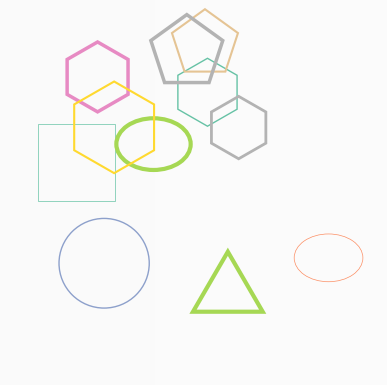[{"shape": "square", "thickness": 0.5, "radius": 0.5, "center": [0.197, 0.579]}, {"shape": "hexagon", "thickness": 1, "radius": 0.44, "center": [0.535, 0.76]}, {"shape": "oval", "thickness": 0.5, "radius": 0.44, "center": [0.848, 0.33]}, {"shape": "circle", "thickness": 1, "radius": 0.58, "center": [0.269, 0.316]}, {"shape": "hexagon", "thickness": 2.5, "radius": 0.45, "center": [0.252, 0.8]}, {"shape": "triangle", "thickness": 3, "radius": 0.52, "center": [0.588, 0.242]}, {"shape": "oval", "thickness": 3, "radius": 0.48, "center": [0.396, 0.626]}, {"shape": "hexagon", "thickness": 1.5, "radius": 0.6, "center": [0.295, 0.669]}, {"shape": "pentagon", "thickness": 1.5, "radius": 0.45, "center": [0.529, 0.887]}, {"shape": "pentagon", "thickness": 2.5, "radius": 0.49, "center": [0.482, 0.864]}, {"shape": "hexagon", "thickness": 2, "radius": 0.41, "center": [0.616, 0.669]}]